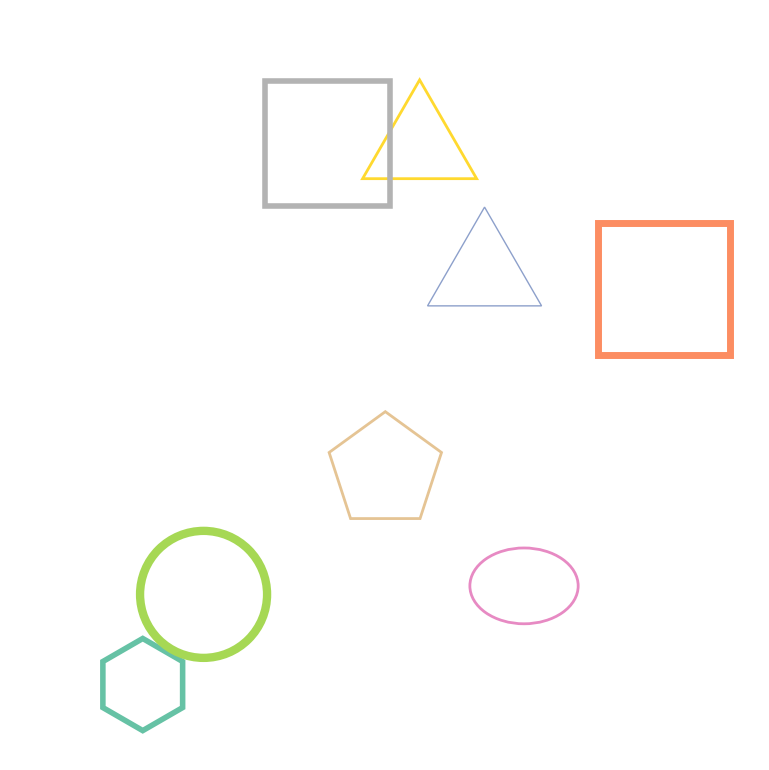[{"shape": "hexagon", "thickness": 2, "radius": 0.3, "center": [0.185, 0.111]}, {"shape": "square", "thickness": 2.5, "radius": 0.43, "center": [0.862, 0.625]}, {"shape": "triangle", "thickness": 0.5, "radius": 0.43, "center": [0.629, 0.646]}, {"shape": "oval", "thickness": 1, "radius": 0.35, "center": [0.681, 0.239]}, {"shape": "circle", "thickness": 3, "radius": 0.41, "center": [0.264, 0.228]}, {"shape": "triangle", "thickness": 1, "radius": 0.43, "center": [0.545, 0.811]}, {"shape": "pentagon", "thickness": 1, "radius": 0.38, "center": [0.5, 0.389]}, {"shape": "square", "thickness": 2, "radius": 0.4, "center": [0.425, 0.814]}]